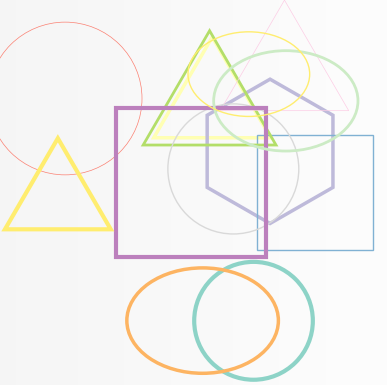[{"shape": "circle", "thickness": 3, "radius": 0.77, "center": [0.654, 0.167]}, {"shape": "triangle", "thickness": 2.5, "radius": 0.87, "center": [0.548, 0.729]}, {"shape": "hexagon", "thickness": 2.5, "radius": 0.94, "center": [0.697, 0.607]}, {"shape": "circle", "thickness": 0.5, "radius": 0.99, "center": [0.168, 0.744]}, {"shape": "square", "thickness": 1, "radius": 0.75, "center": [0.814, 0.499]}, {"shape": "oval", "thickness": 2.5, "radius": 0.98, "center": [0.523, 0.167]}, {"shape": "triangle", "thickness": 2, "radius": 0.99, "center": [0.541, 0.722]}, {"shape": "triangle", "thickness": 0.5, "radius": 0.96, "center": [0.734, 0.808]}, {"shape": "circle", "thickness": 1, "radius": 0.84, "center": [0.602, 0.561]}, {"shape": "square", "thickness": 3, "radius": 0.97, "center": [0.493, 0.526]}, {"shape": "oval", "thickness": 2, "radius": 0.93, "center": [0.738, 0.738]}, {"shape": "triangle", "thickness": 3, "radius": 0.79, "center": [0.149, 0.483]}, {"shape": "oval", "thickness": 1, "radius": 0.78, "center": [0.642, 0.807]}]